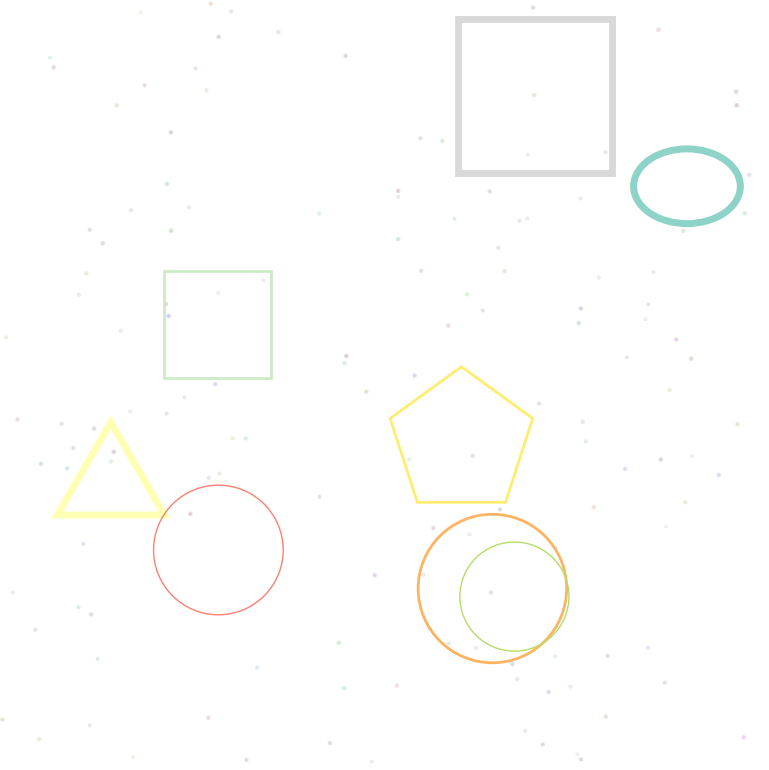[{"shape": "oval", "thickness": 2.5, "radius": 0.35, "center": [0.892, 0.758]}, {"shape": "triangle", "thickness": 2.5, "radius": 0.4, "center": [0.144, 0.371]}, {"shape": "circle", "thickness": 0.5, "radius": 0.42, "center": [0.284, 0.286]}, {"shape": "circle", "thickness": 1, "radius": 0.48, "center": [0.639, 0.236]}, {"shape": "circle", "thickness": 0.5, "radius": 0.35, "center": [0.668, 0.225]}, {"shape": "square", "thickness": 2.5, "radius": 0.5, "center": [0.695, 0.875]}, {"shape": "square", "thickness": 1, "radius": 0.35, "center": [0.282, 0.579]}, {"shape": "pentagon", "thickness": 1, "radius": 0.49, "center": [0.599, 0.426]}]